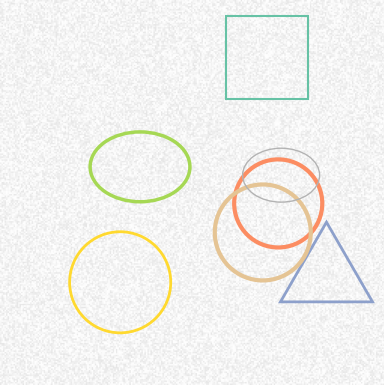[{"shape": "square", "thickness": 1.5, "radius": 0.54, "center": [0.694, 0.85]}, {"shape": "circle", "thickness": 3, "radius": 0.57, "center": [0.723, 0.472]}, {"shape": "triangle", "thickness": 2, "radius": 0.69, "center": [0.848, 0.285]}, {"shape": "oval", "thickness": 2.5, "radius": 0.65, "center": [0.364, 0.567]}, {"shape": "circle", "thickness": 2, "radius": 0.66, "center": [0.312, 0.267]}, {"shape": "circle", "thickness": 3, "radius": 0.62, "center": [0.683, 0.396]}, {"shape": "oval", "thickness": 1, "radius": 0.5, "center": [0.73, 0.545]}]